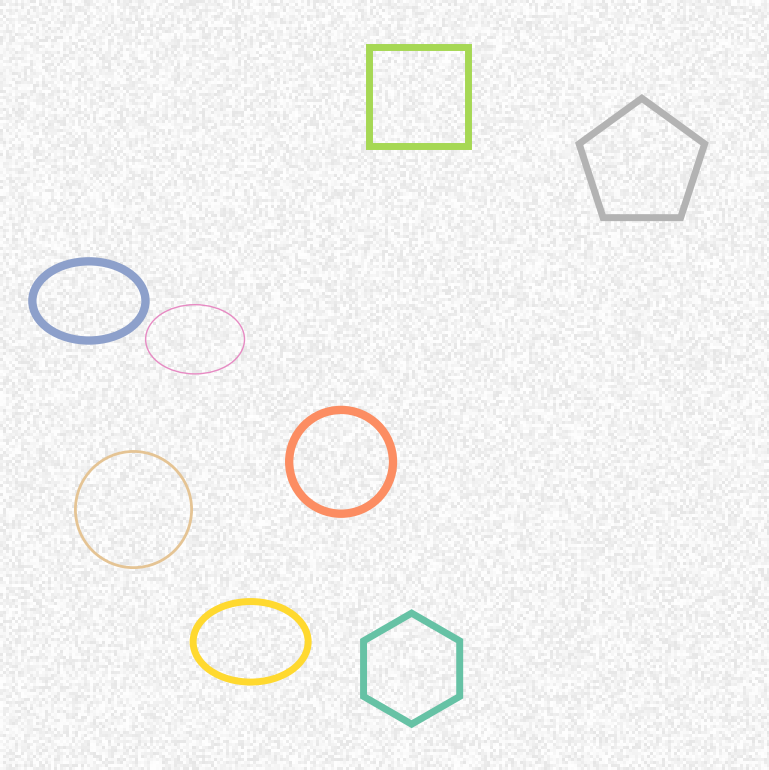[{"shape": "hexagon", "thickness": 2.5, "radius": 0.36, "center": [0.535, 0.132]}, {"shape": "circle", "thickness": 3, "radius": 0.34, "center": [0.443, 0.4]}, {"shape": "oval", "thickness": 3, "radius": 0.37, "center": [0.115, 0.609]}, {"shape": "oval", "thickness": 0.5, "radius": 0.32, "center": [0.253, 0.559]}, {"shape": "square", "thickness": 2.5, "radius": 0.32, "center": [0.543, 0.874]}, {"shape": "oval", "thickness": 2.5, "radius": 0.37, "center": [0.325, 0.166]}, {"shape": "circle", "thickness": 1, "radius": 0.38, "center": [0.173, 0.338]}, {"shape": "pentagon", "thickness": 2.5, "radius": 0.43, "center": [0.834, 0.787]}]